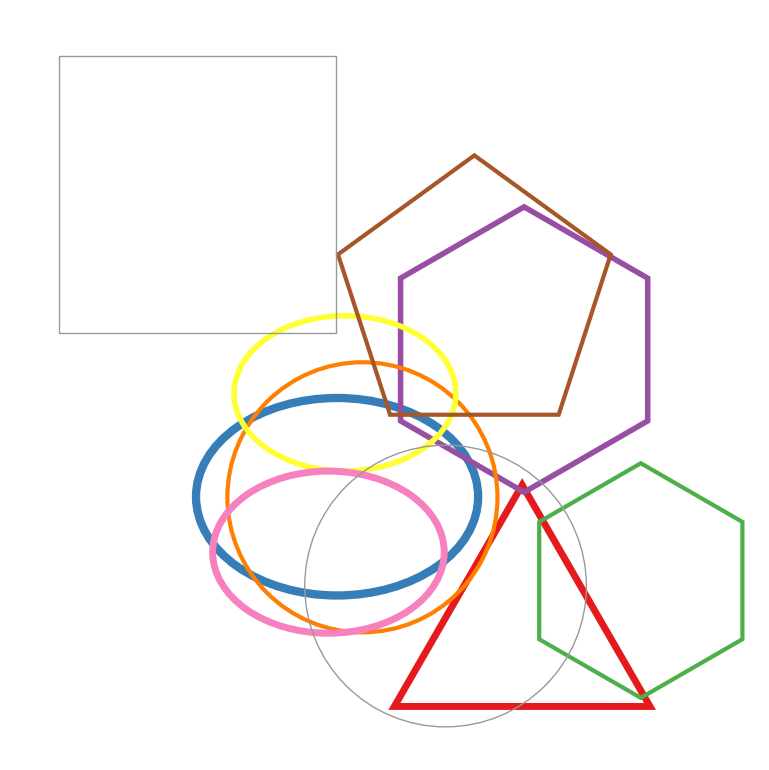[{"shape": "triangle", "thickness": 2.5, "radius": 0.96, "center": [0.678, 0.178]}, {"shape": "oval", "thickness": 3, "radius": 0.92, "center": [0.438, 0.355]}, {"shape": "hexagon", "thickness": 1.5, "radius": 0.76, "center": [0.832, 0.246]}, {"shape": "hexagon", "thickness": 2, "radius": 0.93, "center": [0.681, 0.546]}, {"shape": "circle", "thickness": 1.5, "radius": 0.88, "center": [0.471, 0.354]}, {"shape": "oval", "thickness": 2, "radius": 0.72, "center": [0.448, 0.489]}, {"shape": "pentagon", "thickness": 1.5, "radius": 0.93, "center": [0.616, 0.612]}, {"shape": "oval", "thickness": 2.5, "radius": 0.75, "center": [0.427, 0.283]}, {"shape": "square", "thickness": 0.5, "radius": 0.9, "center": [0.256, 0.747]}, {"shape": "circle", "thickness": 0.5, "radius": 0.91, "center": [0.579, 0.239]}]